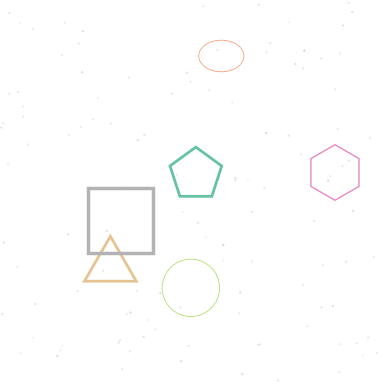[{"shape": "pentagon", "thickness": 2, "radius": 0.35, "center": [0.509, 0.547]}, {"shape": "oval", "thickness": 0.5, "radius": 0.29, "center": [0.575, 0.855]}, {"shape": "hexagon", "thickness": 1, "radius": 0.36, "center": [0.87, 0.552]}, {"shape": "circle", "thickness": 0.5, "radius": 0.37, "center": [0.496, 0.252]}, {"shape": "triangle", "thickness": 2, "radius": 0.39, "center": [0.287, 0.308]}, {"shape": "square", "thickness": 2.5, "radius": 0.42, "center": [0.313, 0.427]}]